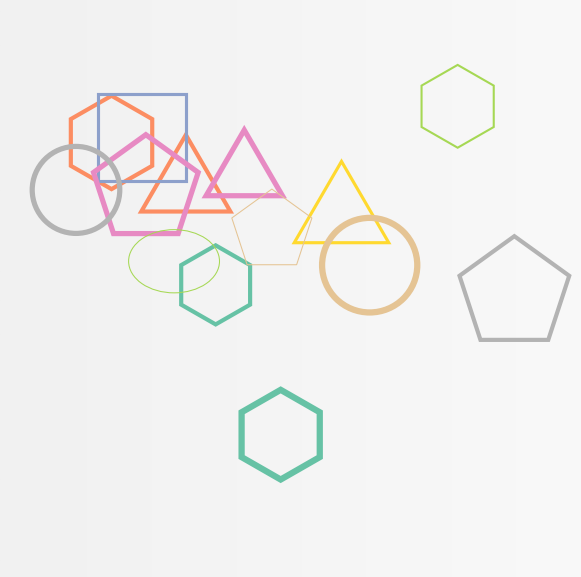[{"shape": "hexagon", "thickness": 2, "radius": 0.34, "center": [0.371, 0.506]}, {"shape": "hexagon", "thickness": 3, "radius": 0.39, "center": [0.483, 0.246]}, {"shape": "hexagon", "thickness": 2, "radius": 0.4, "center": [0.192, 0.752]}, {"shape": "triangle", "thickness": 2, "radius": 0.44, "center": [0.32, 0.677]}, {"shape": "square", "thickness": 1.5, "radius": 0.38, "center": [0.244, 0.762]}, {"shape": "triangle", "thickness": 2.5, "radius": 0.38, "center": [0.42, 0.698]}, {"shape": "pentagon", "thickness": 2.5, "radius": 0.47, "center": [0.251, 0.671]}, {"shape": "hexagon", "thickness": 1, "radius": 0.36, "center": [0.787, 0.815]}, {"shape": "oval", "thickness": 0.5, "radius": 0.39, "center": [0.299, 0.547]}, {"shape": "triangle", "thickness": 1.5, "radius": 0.47, "center": [0.588, 0.626]}, {"shape": "circle", "thickness": 3, "radius": 0.41, "center": [0.636, 0.54]}, {"shape": "pentagon", "thickness": 0.5, "radius": 0.36, "center": [0.468, 0.599]}, {"shape": "pentagon", "thickness": 2, "radius": 0.5, "center": [0.885, 0.491]}, {"shape": "circle", "thickness": 2.5, "radius": 0.38, "center": [0.131, 0.67]}]